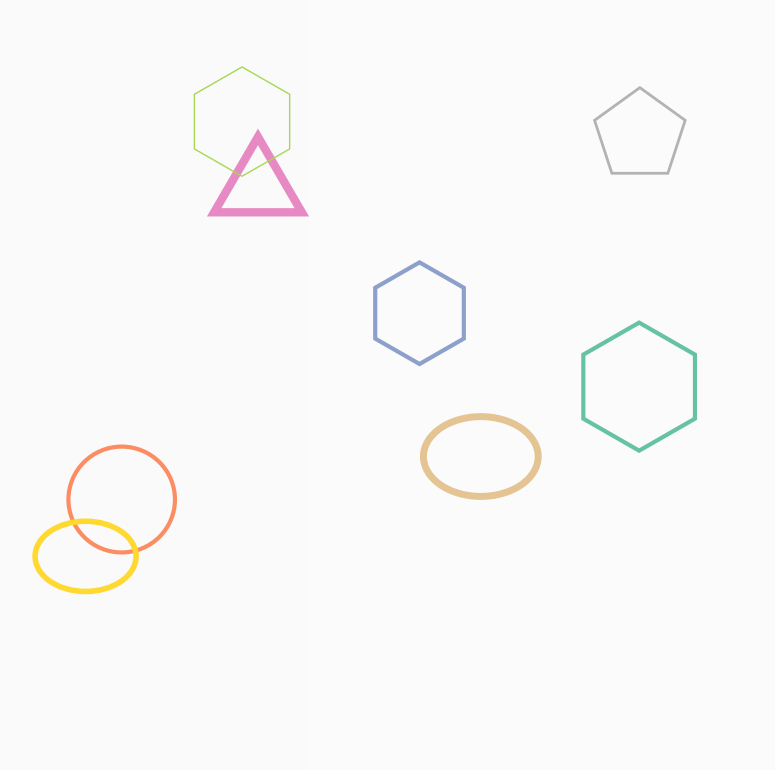[{"shape": "hexagon", "thickness": 1.5, "radius": 0.42, "center": [0.825, 0.498]}, {"shape": "circle", "thickness": 1.5, "radius": 0.34, "center": [0.157, 0.351]}, {"shape": "hexagon", "thickness": 1.5, "radius": 0.33, "center": [0.541, 0.593]}, {"shape": "triangle", "thickness": 3, "radius": 0.33, "center": [0.333, 0.757]}, {"shape": "hexagon", "thickness": 0.5, "radius": 0.35, "center": [0.312, 0.842]}, {"shape": "oval", "thickness": 2, "radius": 0.33, "center": [0.11, 0.277]}, {"shape": "oval", "thickness": 2.5, "radius": 0.37, "center": [0.62, 0.407]}, {"shape": "pentagon", "thickness": 1, "radius": 0.31, "center": [0.826, 0.825]}]